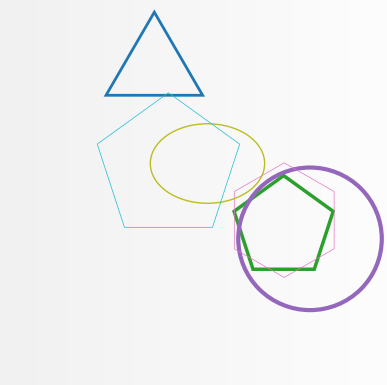[{"shape": "triangle", "thickness": 2, "radius": 0.72, "center": [0.398, 0.824]}, {"shape": "pentagon", "thickness": 2.5, "radius": 0.67, "center": [0.732, 0.409]}, {"shape": "circle", "thickness": 3, "radius": 0.93, "center": [0.8, 0.38]}, {"shape": "hexagon", "thickness": 0.5, "radius": 0.74, "center": [0.733, 0.428]}, {"shape": "oval", "thickness": 1, "radius": 0.74, "center": [0.535, 0.575]}, {"shape": "pentagon", "thickness": 0.5, "radius": 0.97, "center": [0.435, 0.566]}]